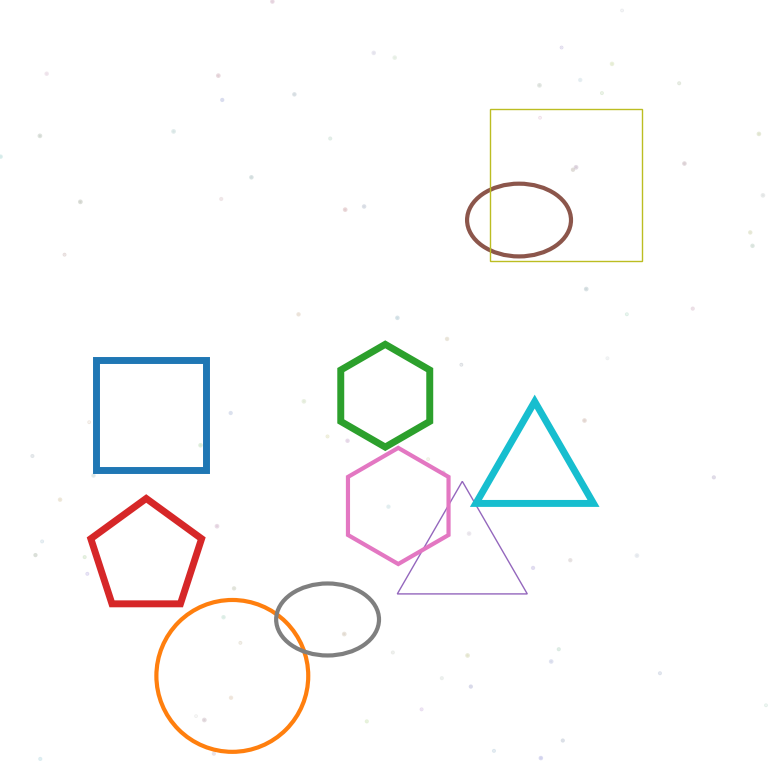[{"shape": "square", "thickness": 2.5, "radius": 0.35, "center": [0.196, 0.461]}, {"shape": "circle", "thickness": 1.5, "radius": 0.49, "center": [0.302, 0.122]}, {"shape": "hexagon", "thickness": 2.5, "radius": 0.33, "center": [0.5, 0.486]}, {"shape": "pentagon", "thickness": 2.5, "radius": 0.38, "center": [0.19, 0.277]}, {"shape": "triangle", "thickness": 0.5, "radius": 0.49, "center": [0.6, 0.277]}, {"shape": "oval", "thickness": 1.5, "radius": 0.34, "center": [0.674, 0.714]}, {"shape": "hexagon", "thickness": 1.5, "radius": 0.38, "center": [0.517, 0.343]}, {"shape": "oval", "thickness": 1.5, "radius": 0.33, "center": [0.425, 0.195]}, {"shape": "square", "thickness": 0.5, "radius": 0.49, "center": [0.735, 0.76]}, {"shape": "triangle", "thickness": 2.5, "radius": 0.44, "center": [0.694, 0.39]}]